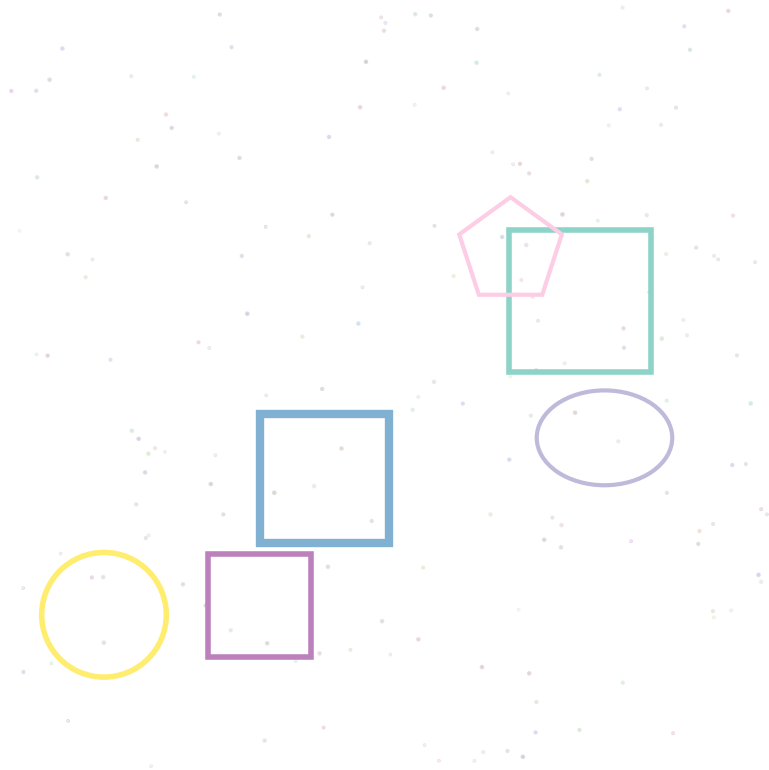[{"shape": "square", "thickness": 2, "radius": 0.46, "center": [0.753, 0.609]}, {"shape": "oval", "thickness": 1.5, "radius": 0.44, "center": [0.785, 0.431]}, {"shape": "square", "thickness": 3, "radius": 0.42, "center": [0.421, 0.379]}, {"shape": "pentagon", "thickness": 1.5, "radius": 0.35, "center": [0.663, 0.674]}, {"shape": "square", "thickness": 2, "radius": 0.34, "center": [0.337, 0.213]}, {"shape": "circle", "thickness": 2, "radius": 0.4, "center": [0.135, 0.202]}]